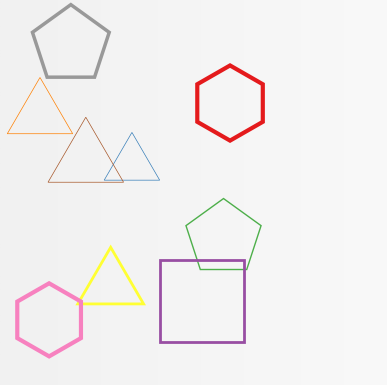[{"shape": "hexagon", "thickness": 3, "radius": 0.49, "center": [0.594, 0.732]}, {"shape": "triangle", "thickness": 0.5, "radius": 0.41, "center": [0.34, 0.573]}, {"shape": "pentagon", "thickness": 1, "radius": 0.51, "center": [0.577, 0.382]}, {"shape": "square", "thickness": 2, "radius": 0.54, "center": [0.521, 0.218]}, {"shape": "triangle", "thickness": 0.5, "radius": 0.49, "center": [0.103, 0.701]}, {"shape": "triangle", "thickness": 2, "radius": 0.49, "center": [0.286, 0.26]}, {"shape": "triangle", "thickness": 0.5, "radius": 0.56, "center": [0.221, 0.583]}, {"shape": "hexagon", "thickness": 3, "radius": 0.47, "center": [0.127, 0.169]}, {"shape": "pentagon", "thickness": 2.5, "radius": 0.52, "center": [0.183, 0.884]}]